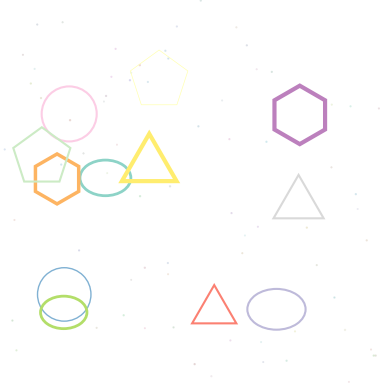[{"shape": "oval", "thickness": 2, "radius": 0.33, "center": [0.274, 0.538]}, {"shape": "pentagon", "thickness": 0.5, "radius": 0.39, "center": [0.413, 0.791]}, {"shape": "oval", "thickness": 1.5, "radius": 0.38, "center": [0.718, 0.197]}, {"shape": "triangle", "thickness": 1.5, "radius": 0.33, "center": [0.556, 0.193]}, {"shape": "circle", "thickness": 1, "radius": 0.35, "center": [0.167, 0.235]}, {"shape": "hexagon", "thickness": 2.5, "radius": 0.32, "center": [0.148, 0.535]}, {"shape": "oval", "thickness": 2, "radius": 0.3, "center": [0.166, 0.189]}, {"shape": "circle", "thickness": 1.5, "radius": 0.36, "center": [0.18, 0.704]}, {"shape": "triangle", "thickness": 1.5, "radius": 0.38, "center": [0.776, 0.471]}, {"shape": "hexagon", "thickness": 3, "radius": 0.38, "center": [0.779, 0.702]}, {"shape": "pentagon", "thickness": 1.5, "radius": 0.39, "center": [0.109, 0.592]}, {"shape": "triangle", "thickness": 3, "radius": 0.41, "center": [0.388, 0.571]}]